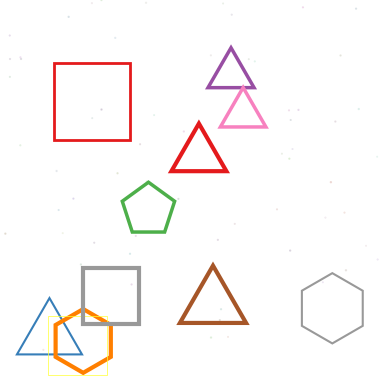[{"shape": "triangle", "thickness": 3, "radius": 0.41, "center": [0.517, 0.597]}, {"shape": "square", "thickness": 2, "radius": 0.5, "center": [0.238, 0.736]}, {"shape": "triangle", "thickness": 1.5, "radius": 0.49, "center": [0.128, 0.128]}, {"shape": "pentagon", "thickness": 2.5, "radius": 0.36, "center": [0.386, 0.455]}, {"shape": "triangle", "thickness": 2.5, "radius": 0.35, "center": [0.6, 0.807]}, {"shape": "hexagon", "thickness": 3, "radius": 0.41, "center": [0.216, 0.114]}, {"shape": "square", "thickness": 0.5, "radius": 0.38, "center": [0.2, 0.103]}, {"shape": "triangle", "thickness": 3, "radius": 0.5, "center": [0.553, 0.211]}, {"shape": "triangle", "thickness": 2.5, "radius": 0.34, "center": [0.632, 0.704]}, {"shape": "hexagon", "thickness": 1.5, "radius": 0.46, "center": [0.863, 0.199]}, {"shape": "square", "thickness": 3, "radius": 0.37, "center": [0.289, 0.232]}]